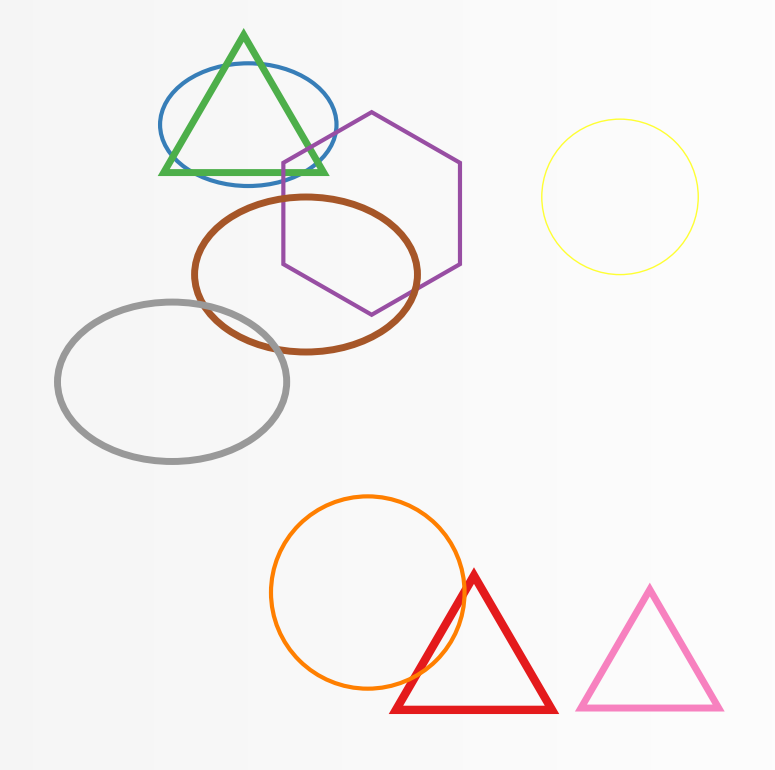[{"shape": "triangle", "thickness": 3, "radius": 0.58, "center": [0.612, 0.136]}, {"shape": "oval", "thickness": 1.5, "radius": 0.57, "center": [0.32, 0.838]}, {"shape": "triangle", "thickness": 2.5, "radius": 0.6, "center": [0.314, 0.835]}, {"shape": "hexagon", "thickness": 1.5, "radius": 0.66, "center": [0.48, 0.723]}, {"shape": "circle", "thickness": 1.5, "radius": 0.62, "center": [0.475, 0.23]}, {"shape": "circle", "thickness": 0.5, "radius": 0.5, "center": [0.8, 0.744]}, {"shape": "oval", "thickness": 2.5, "radius": 0.72, "center": [0.395, 0.644]}, {"shape": "triangle", "thickness": 2.5, "radius": 0.51, "center": [0.838, 0.132]}, {"shape": "oval", "thickness": 2.5, "radius": 0.74, "center": [0.222, 0.504]}]